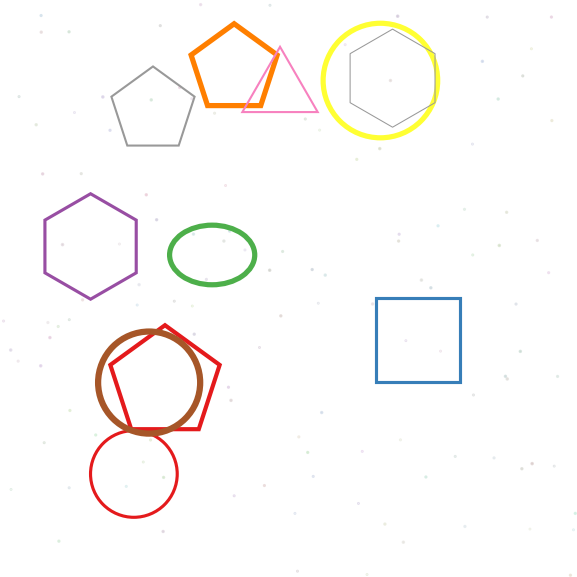[{"shape": "circle", "thickness": 1.5, "radius": 0.38, "center": [0.232, 0.178]}, {"shape": "pentagon", "thickness": 2, "radius": 0.5, "center": [0.286, 0.336]}, {"shape": "square", "thickness": 1.5, "radius": 0.36, "center": [0.723, 0.41]}, {"shape": "oval", "thickness": 2.5, "radius": 0.37, "center": [0.367, 0.558]}, {"shape": "hexagon", "thickness": 1.5, "radius": 0.46, "center": [0.157, 0.572]}, {"shape": "pentagon", "thickness": 2.5, "radius": 0.39, "center": [0.405, 0.88]}, {"shape": "circle", "thickness": 2.5, "radius": 0.5, "center": [0.659, 0.86]}, {"shape": "circle", "thickness": 3, "radius": 0.44, "center": [0.258, 0.337]}, {"shape": "triangle", "thickness": 1, "radius": 0.38, "center": [0.485, 0.843]}, {"shape": "hexagon", "thickness": 0.5, "radius": 0.42, "center": [0.68, 0.864]}, {"shape": "pentagon", "thickness": 1, "radius": 0.38, "center": [0.265, 0.808]}]